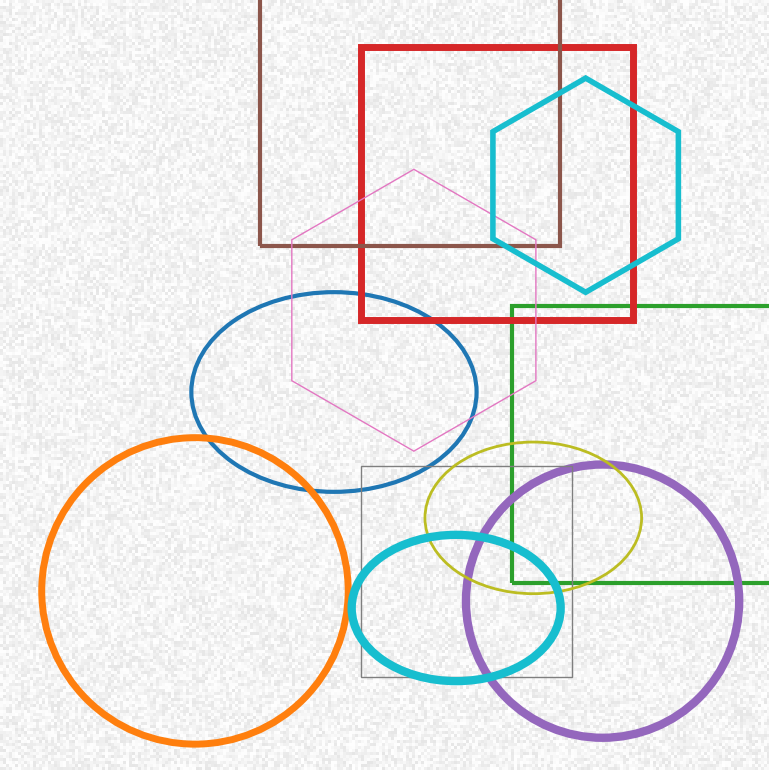[{"shape": "oval", "thickness": 1.5, "radius": 0.93, "center": [0.434, 0.491]}, {"shape": "circle", "thickness": 2.5, "radius": 1.0, "center": [0.253, 0.233]}, {"shape": "square", "thickness": 1.5, "radius": 0.9, "center": [0.844, 0.423]}, {"shape": "square", "thickness": 2.5, "radius": 0.88, "center": [0.646, 0.762]}, {"shape": "circle", "thickness": 3, "radius": 0.89, "center": [0.783, 0.219]}, {"shape": "square", "thickness": 1.5, "radius": 0.97, "center": [0.533, 0.875]}, {"shape": "hexagon", "thickness": 0.5, "radius": 0.92, "center": [0.537, 0.597]}, {"shape": "square", "thickness": 0.5, "radius": 0.68, "center": [0.605, 0.258]}, {"shape": "oval", "thickness": 1, "radius": 0.7, "center": [0.693, 0.327]}, {"shape": "oval", "thickness": 3, "radius": 0.68, "center": [0.592, 0.21]}, {"shape": "hexagon", "thickness": 2, "radius": 0.7, "center": [0.761, 0.759]}]